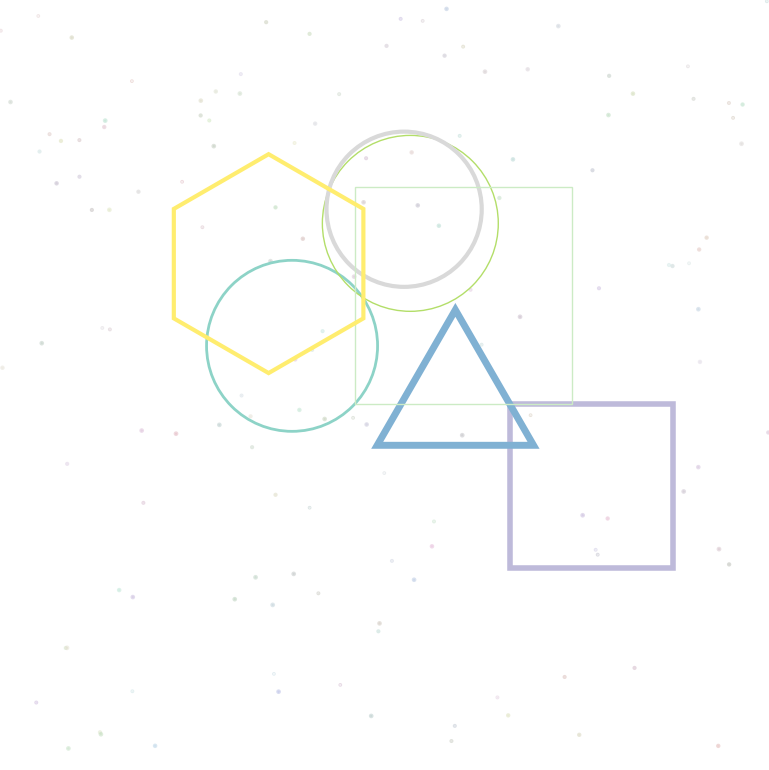[{"shape": "circle", "thickness": 1, "radius": 0.56, "center": [0.379, 0.551]}, {"shape": "square", "thickness": 2, "radius": 0.53, "center": [0.769, 0.369]}, {"shape": "triangle", "thickness": 2.5, "radius": 0.59, "center": [0.591, 0.48]}, {"shape": "circle", "thickness": 0.5, "radius": 0.57, "center": [0.533, 0.71]}, {"shape": "circle", "thickness": 1.5, "radius": 0.5, "center": [0.525, 0.728]}, {"shape": "square", "thickness": 0.5, "radius": 0.7, "center": [0.602, 0.617]}, {"shape": "hexagon", "thickness": 1.5, "radius": 0.71, "center": [0.349, 0.658]}]